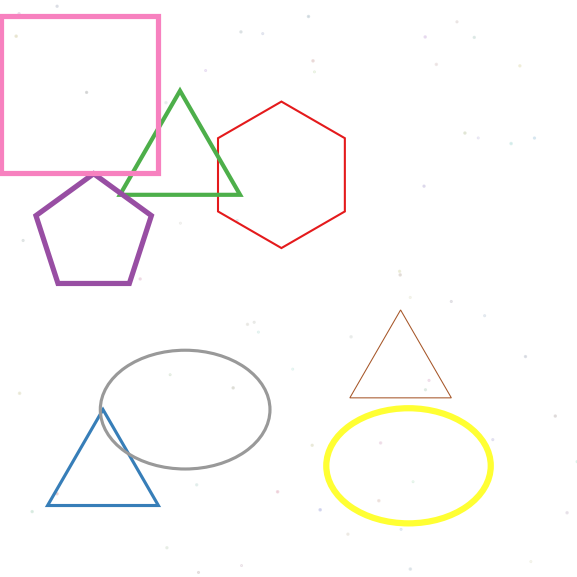[{"shape": "hexagon", "thickness": 1, "radius": 0.63, "center": [0.487, 0.696]}, {"shape": "triangle", "thickness": 1.5, "radius": 0.55, "center": [0.178, 0.179]}, {"shape": "triangle", "thickness": 2, "radius": 0.6, "center": [0.312, 0.722]}, {"shape": "pentagon", "thickness": 2.5, "radius": 0.53, "center": [0.162, 0.593]}, {"shape": "oval", "thickness": 3, "radius": 0.71, "center": [0.707, 0.193]}, {"shape": "triangle", "thickness": 0.5, "radius": 0.51, "center": [0.694, 0.361]}, {"shape": "square", "thickness": 2.5, "radius": 0.68, "center": [0.137, 0.835]}, {"shape": "oval", "thickness": 1.5, "radius": 0.73, "center": [0.321, 0.29]}]